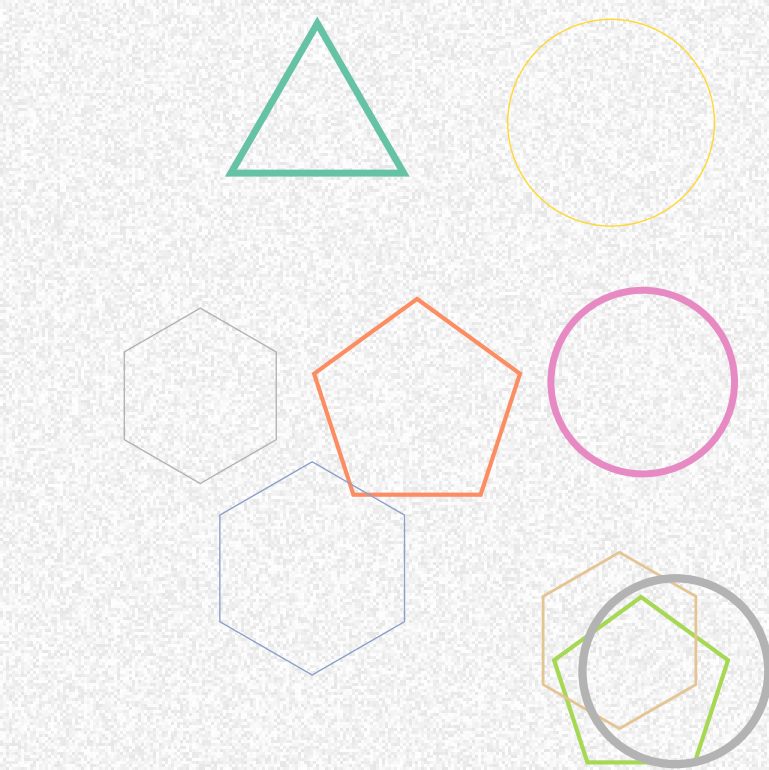[{"shape": "triangle", "thickness": 2.5, "radius": 0.65, "center": [0.412, 0.84]}, {"shape": "pentagon", "thickness": 1.5, "radius": 0.7, "center": [0.542, 0.471]}, {"shape": "hexagon", "thickness": 0.5, "radius": 0.69, "center": [0.405, 0.262]}, {"shape": "circle", "thickness": 2.5, "radius": 0.6, "center": [0.835, 0.504]}, {"shape": "pentagon", "thickness": 1.5, "radius": 0.59, "center": [0.833, 0.106]}, {"shape": "circle", "thickness": 0.5, "radius": 0.67, "center": [0.794, 0.841]}, {"shape": "hexagon", "thickness": 1, "radius": 0.57, "center": [0.805, 0.168]}, {"shape": "hexagon", "thickness": 0.5, "radius": 0.57, "center": [0.26, 0.486]}, {"shape": "circle", "thickness": 3, "radius": 0.6, "center": [0.877, 0.128]}]